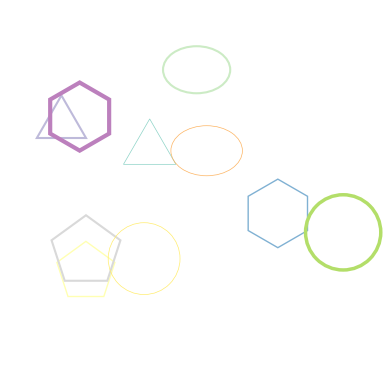[{"shape": "triangle", "thickness": 0.5, "radius": 0.39, "center": [0.389, 0.612]}, {"shape": "pentagon", "thickness": 1, "radius": 0.4, "center": [0.223, 0.294]}, {"shape": "triangle", "thickness": 1.5, "radius": 0.37, "center": [0.16, 0.678]}, {"shape": "hexagon", "thickness": 1, "radius": 0.44, "center": [0.722, 0.446]}, {"shape": "oval", "thickness": 0.5, "radius": 0.46, "center": [0.537, 0.608]}, {"shape": "circle", "thickness": 2.5, "radius": 0.49, "center": [0.891, 0.396]}, {"shape": "pentagon", "thickness": 1.5, "radius": 0.47, "center": [0.223, 0.347]}, {"shape": "hexagon", "thickness": 3, "radius": 0.44, "center": [0.207, 0.697]}, {"shape": "oval", "thickness": 1.5, "radius": 0.44, "center": [0.511, 0.819]}, {"shape": "circle", "thickness": 0.5, "radius": 0.47, "center": [0.374, 0.328]}]